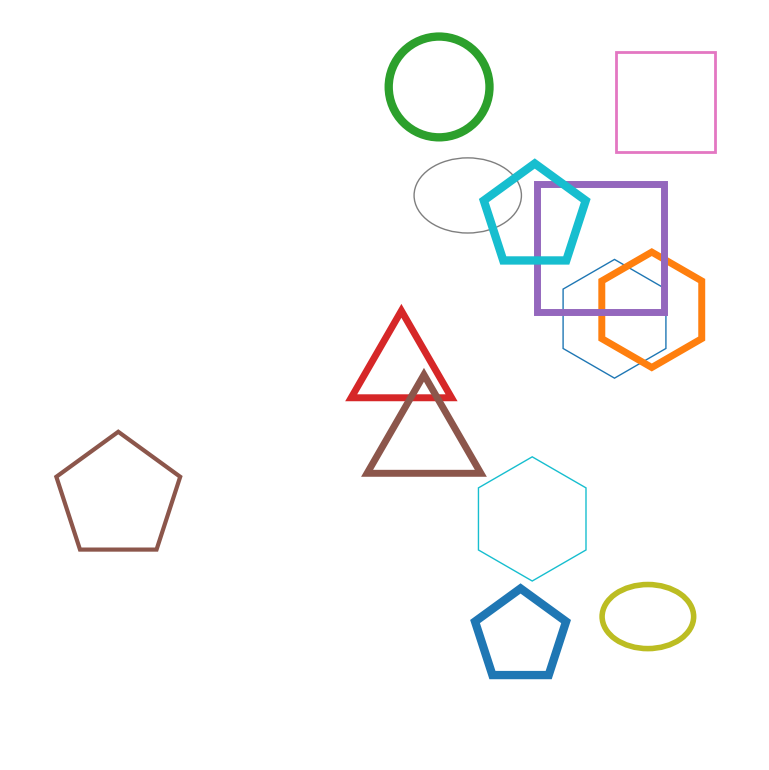[{"shape": "pentagon", "thickness": 3, "radius": 0.31, "center": [0.676, 0.174]}, {"shape": "hexagon", "thickness": 0.5, "radius": 0.39, "center": [0.798, 0.586]}, {"shape": "hexagon", "thickness": 2.5, "radius": 0.37, "center": [0.846, 0.598]}, {"shape": "circle", "thickness": 3, "radius": 0.33, "center": [0.57, 0.887]}, {"shape": "triangle", "thickness": 2.5, "radius": 0.38, "center": [0.521, 0.521]}, {"shape": "square", "thickness": 2.5, "radius": 0.41, "center": [0.779, 0.678]}, {"shape": "triangle", "thickness": 2.5, "radius": 0.43, "center": [0.551, 0.428]}, {"shape": "pentagon", "thickness": 1.5, "radius": 0.42, "center": [0.154, 0.355]}, {"shape": "square", "thickness": 1, "radius": 0.32, "center": [0.864, 0.867]}, {"shape": "oval", "thickness": 0.5, "radius": 0.35, "center": [0.607, 0.746]}, {"shape": "oval", "thickness": 2, "radius": 0.3, "center": [0.841, 0.199]}, {"shape": "pentagon", "thickness": 3, "radius": 0.35, "center": [0.695, 0.718]}, {"shape": "hexagon", "thickness": 0.5, "radius": 0.4, "center": [0.691, 0.326]}]